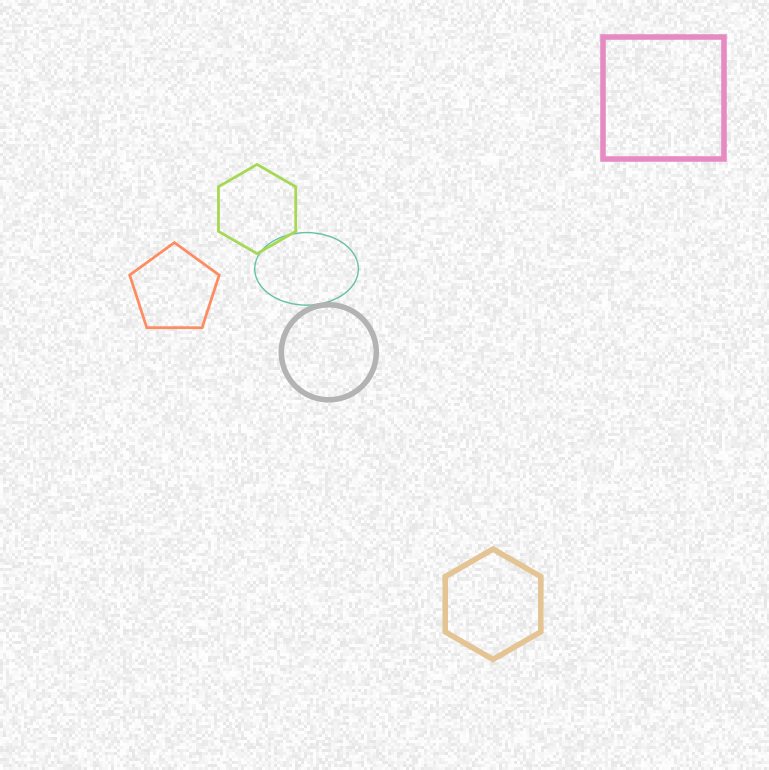[{"shape": "oval", "thickness": 0.5, "radius": 0.34, "center": [0.398, 0.651]}, {"shape": "pentagon", "thickness": 1, "radius": 0.31, "center": [0.227, 0.624]}, {"shape": "square", "thickness": 2, "radius": 0.39, "center": [0.861, 0.873]}, {"shape": "hexagon", "thickness": 1, "radius": 0.29, "center": [0.334, 0.729]}, {"shape": "hexagon", "thickness": 2, "radius": 0.36, "center": [0.64, 0.215]}, {"shape": "circle", "thickness": 2, "radius": 0.31, "center": [0.427, 0.542]}]